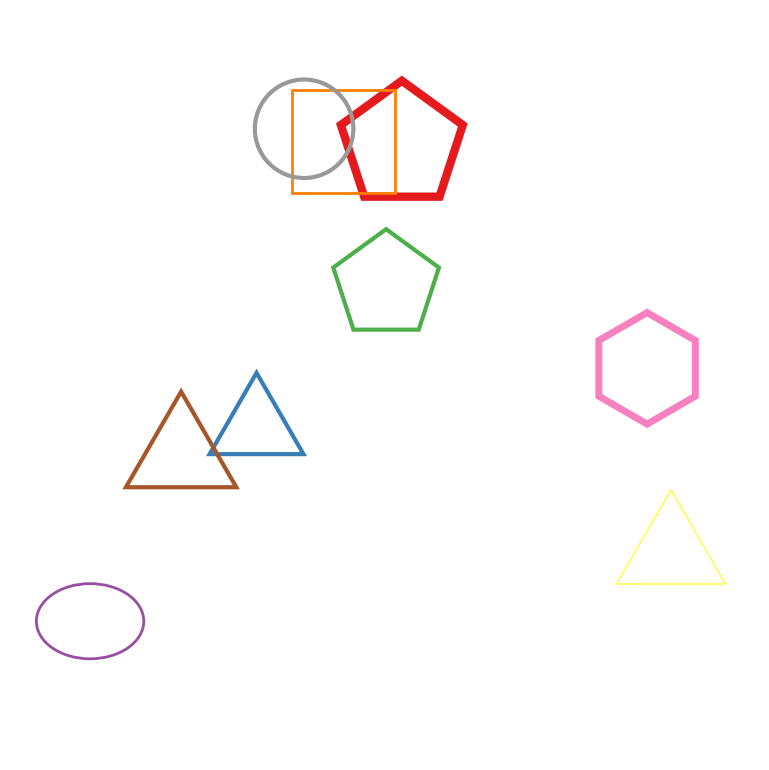[{"shape": "pentagon", "thickness": 3, "radius": 0.42, "center": [0.522, 0.812]}, {"shape": "triangle", "thickness": 1.5, "radius": 0.35, "center": [0.333, 0.445]}, {"shape": "pentagon", "thickness": 1.5, "radius": 0.36, "center": [0.501, 0.63]}, {"shape": "oval", "thickness": 1, "radius": 0.35, "center": [0.117, 0.193]}, {"shape": "square", "thickness": 1, "radius": 0.34, "center": [0.446, 0.816]}, {"shape": "triangle", "thickness": 0.5, "radius": 0.41, "center": [0.871, 0.282]}, {"shape": "triangle", "thickness": 1.5, "radius": 0.41, "center": [0.235, 0.409]}, {"shape": "hexagon", "thickness": 2.5, "radius": 0.36, "center": [0.84, 0.522]}, {"shape": "circle", "thickness": 1.5, "radius": 0.32, "center": [0.395, 0.833]}]